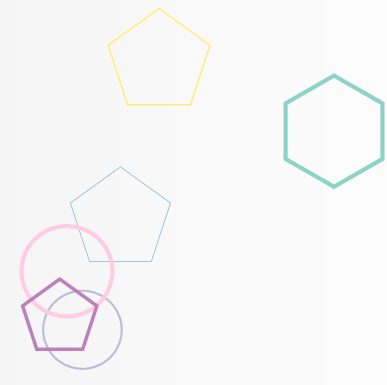[{"shape": "hexagon", "thickness": 3, "radius": 0.72, "center": [0.862, 0.659]}, {"shape": "circle", "thickness": 1.5, "radius": 0.51, "center": [0.213, 0.143]}, {"shape": "pentagon", "thickness": 0.5, "radius": 0.68, "center": [0.311, 0.431]}, {"shape": "circle", "thickness": 3, "radius": 0.59, "center": [0.173, 0.295]}, {"shape": "pentagon", "thickness": 2.5, "radius": 0.5, "center": [0.154, 0.174]}, {"shape": "pentagon", "thickness": 1, "radius": 0.69, "center": [0.41, 0.84]}]